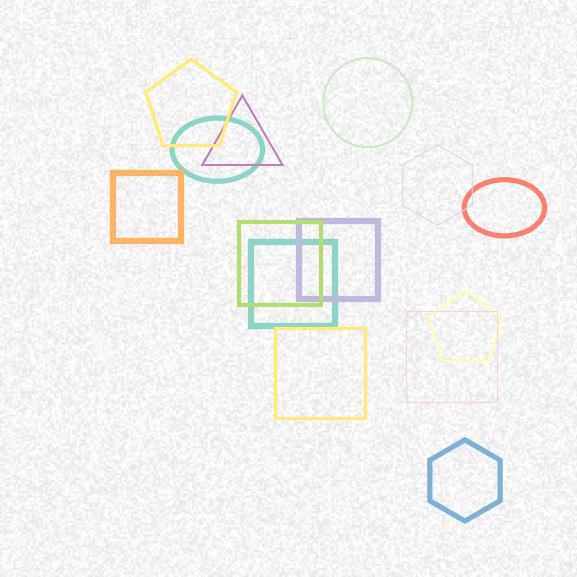[{"shape": "oval", "thickness": 2.5, "radius": 0.39, "center": [0.376, 0.74]}, {"shape": "square", "thickness": 3, "radius": 0.36, "center": [0.508, 0.507]}, {"shape": "pentagon", "thickness": 1, "radius": 0.34, "center": [0.806, 0.429]}, {"shape": "square", "thickness": 3, "radius": 0.34, "center": [0.586, 0.549]}, {"shape": "oval", "thickness": 2.5, "radius": 0.35, "center": [0.873, 0.639]}, {"shape": "hexagon", "thickness": 2.5, "radius": 0.35, "center": [0.805, 0.167]}, {"shape": "square", "thickness": 3, "radius": 0.3, "center": [0.254, 0.641]}, {"shape": "square", "thickness": 2, "radius": 0.36, "center": [0.485, 0.543]}, {"shape": "square", "thickness": 0.5, "radius": 0.39, "center": [0.782, 0.382]}, {"shape": "hexagon", "thickness": 0.5, "radius": 0.35, "center": [0.758, 0.678]}, {"shape": "triangle", "thickness": 1, "radius": 0.4, "center": [0.42, 0.754]}, {"shape": "circle", "thickness": 1, "radius": 0.39, "center": [0.637, 0.821]}, {"shape": "pentagon", "thickness": 1.5, "radius": 0.41, "center": [0.331, 0.814]}, {"shape": "square", "thickness": 1.5, "radius": 0.39, "center": [0.554, 0.353]}]